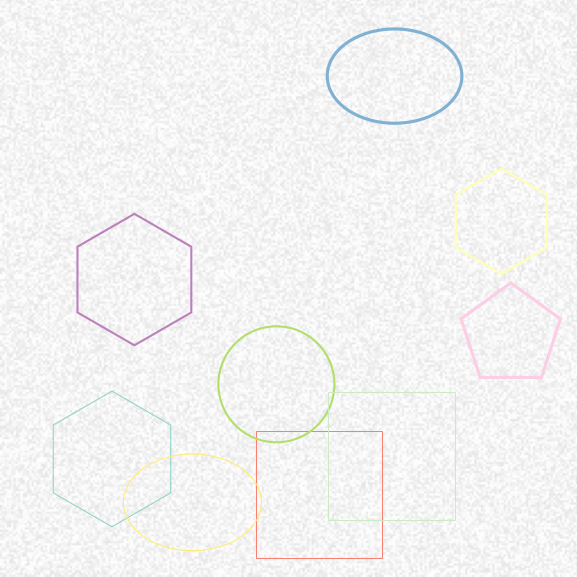[{"shape": "hexagon", "thickness": 0.5, "radius": 0.59, "center": [0.194, 0.204]}, {"shape": "hexagon", "thickness": 1, "radius": 0.46, "center": [0.868, 0.616]}, {"shape": "square", "thickness": 0.5, "radius": 0.55, "center": [0.552, 0.143]}, {"shape": "oval", "thickness": 1.5, "radius": 0.58, "center": [0.683, 0.867]}, {"shape": "circle", "thickness": 1, "radius": 0.5, "center": [0.479, 0.334]}, {"shape": "pentagon", "thickness": 1.5, "radius": 0.45, "center": [0.884, 0.419]}, {"shape": "hexagon", "thickness": 1, "radius": 0.57, "center": [0.233, 0.515]}, {"shape": "square", "thickness": 0.5, "radius": 0.55, "center": [0.678, 0.21]}, {"shape": "oval", "thickness": 0.5, "radius": 0.6, "center": [0.333, 0.129]}]